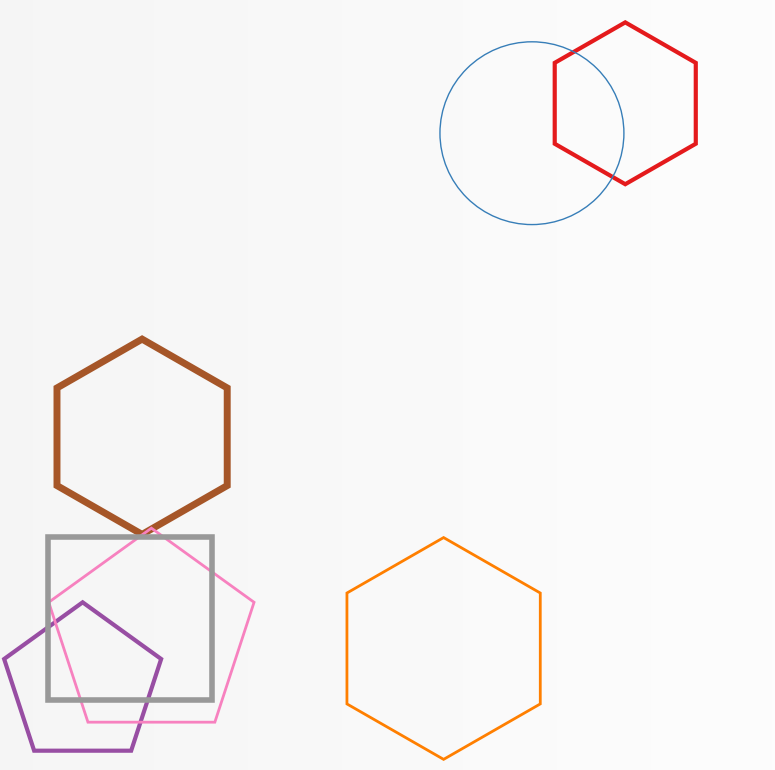[{"shape": "hexagon", "thickness": 1.5, "radius": 0.53, "center": [0.807, 0.866]}, {"shape": "circle", "thickness": 0.5, "radius": 0.59, "center": [0.686, 0.827]}, {"shape": "pentagon", "thickness": 1.5, "radius": 0.53, "center": [0.107, 0.111]}, {"shape": "hexagon", "thickness": 1, "radius": 0.72, "center": [0.572, 0.158]}, {"shape": "hexagon", "thickness": 2.5, "radius": 0.63, "center": [0.183, 0.433]}, {"shape": "pentagon", "thickness": 1, "radius": 0.7, "center": [0.195, 0.175]}, {"shape": "square", "thickness": 2, "radius": 0.53, "center": [0.168, 0.197]}]